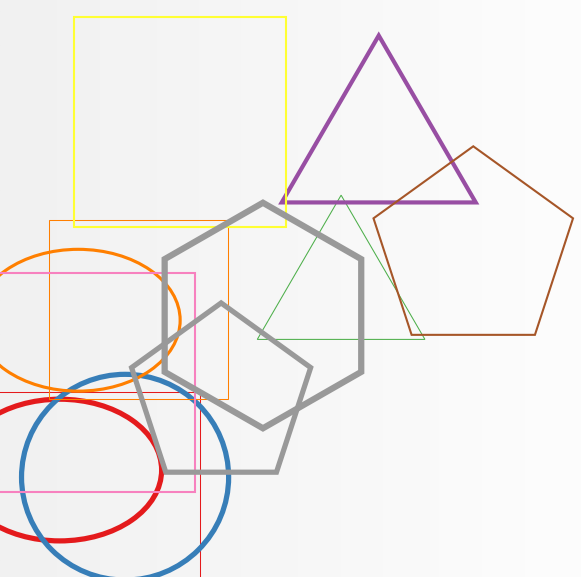[{"shape": "square", "thickness": 0.5, "radius": 0.95, "center": [0.154, 0.131]}, {"shape": "oval", "thickness": 2.5, "radius": 0.88, "center": [0.103, 0.185]}, {"shape": "circle", "thickness": 2.5, "radius": 0.89, "center": [0.215, 0.173]}, {"shape": "triangle", "thickness": 0.5, "radius": 0.83, "center": [0.587, 0.495]}, {"shape": "triangle", "thickness": 2, "radius": 0.96, "center": [0.652, 0.745]}, {"shape": "square", "thickness": 0.5, "radius": 0.77, "center": [0.238, 0.463]}, {"shape": "oval", "thickness": 1.5, "radius": 0.88, "center": [0.135, 0.445]}, {"shape": "square", "thickness": 1, "radius": 0.91, "center": [0.31, 0.788]}, {"shape": "pentagon", "thickness": 1, "radius": 0.9, "center": [0.814, 0.565]}, {"shape": "square", "thickness": 1, "radius": 0.95, "center": [0.145, 0.338]}, {"shape": "hexagon", "thickness": 3, "radius": 0.98, "center": [0.452, 0.453]}, {"shape": "pentagon", "thickness": 2.5, "radius": 0.81, "center": [0.38, 0.313]}]